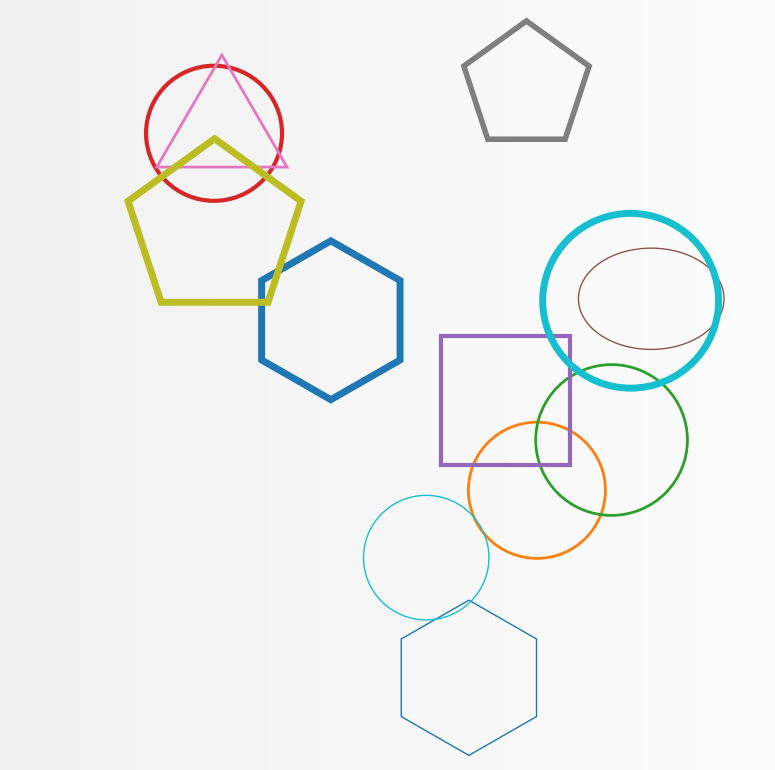[{"shape": "hexagon", "thickness": 2.5, "radius": 0.52, "center": [0.427, 0.584]}, {"shape": "hexagon", "thickness": 0.5, "radius": 0.5, "center": [0.605, 0.12]}, {"shape": "circle", "thickness": 1, "radius": 0.44, "center": [0.693, 0.363]}, {"shape": "circle", "thickness": 1, "radius": 0.49, "center": [0.789, 0.429]}, {"shape": "circle", "thickness": 1.5, "radius": 0.44, "center": [0.276, 0.827]}, {"shape": "square", "thickness": 1.5, "radius": 0.42, "center": [0.652, 0.48]}, {"shape": "oval", "thickness": 0.5, "radius": 0.47, "center": [0.84, 0.612]}, {"shape": "triangle", "thickness": 1, "radius": 0.49, "center": [0.286, 0.832]}, {"shape": "pentagon", "thickness": 2, "radius": 0.42, "center": [0.679, 0.888]}, {"shape": "pentagon", "thickness": 2.5, "radius": 0.59, "center": [0.277, 0.702]}, {"shape": "circle", "thickness": 2.5, "radius": 0.57, "center": [0.814, 0.609]}, {"shape": "circle", "thickness": 0.5, "radius": 0.4, "center": [0.55, 0.276]}]